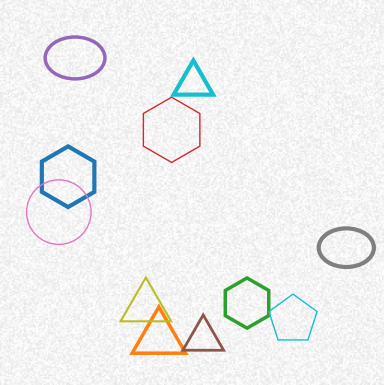[{"shape": "hexagon", "thickness": 3, "radius": 0.39, "center": [0.177, 0.541]}, {"shape": "triangle", "thickness": 2.5, "radius": 0.4, "center": [0.413, 0.123]}, {"shape": "hexagon", "thickness": 2.5, "radius": 0.33, "center": [0.642, 0.213]}, {"shape": "hexagon", "thickness": 1, "radius": 0.42, "center": [0.446, 0.663]}, {"shape": "oval", "thickness": 2.5, "radius": 0.39, "center": [0.195, 0.849]}, {"shape": "triangle", "thickness": 2, "radius": 0.31, "center": [0.528, 0.121]}, {"shape": "circle", "thickness": 1, "radius": 0.42, "center": [0.153, 0.449]}, {"shape": "oval", "thickness": 3, "radius": 0.36, "center": [0.9, 0.357]}, {"shape": "triangle", "thickness": 1.5, "radius": 0.38, "center": [0.379, 0.203]}, {"shape": "triangle", "thickness": 3, "radius": 0.3, "center": [0.502, 0.784]}, {"shape": "pentagon", "thickness": 1, "radius": 0.33, "center": [0.761, 0.17]}]